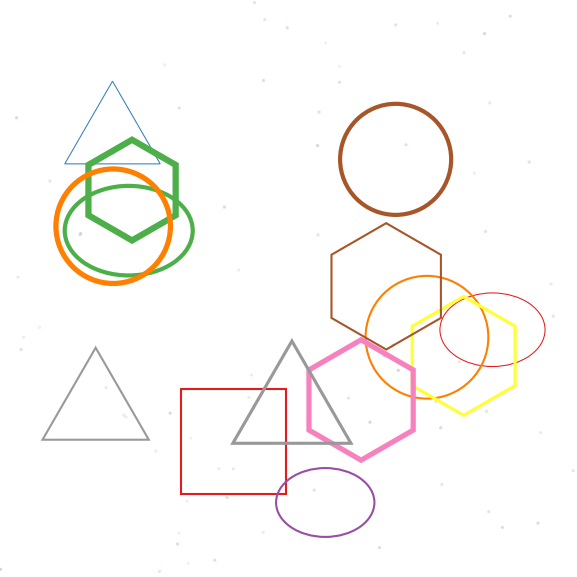[{"shape": "oval", "thickness": 0.5, "radius": 0.46, "center": [0.853, 0.428]}, {"shape": "square", "thickness": 1, "radius": 0.45, "center": [0.405, 0.235]}, {"shape": "triangle", "thickness": 0.5, "radius": 0.48, "center": [0.195, 0.763]}, {"shape": "hexagon", "thickness": 3, "radius": 0.44, "center": [0.229, 0.67]}, {"shape": "oval", "thickness": 2, "radius": 0.55, "center": [0.223, 0.6]}, {"shape": "oval", "thickness": 1, "radius": 0.43, "center": [0.563, 0.129]}, {"shape": "circle", "thickness": 1, "radius": 0.53, "center": [0.739, 0.415]}, {"shape": "circle", "thickness": 2.5, "radius": 0.5, "center": [0.196, 0.607]}, {"shape": "hexagon", "thickness": 1.5, "radius": 0.51, "center": [0.803, 0.383]}, {"shape": "circle", "thickness": 2, "radius": 0.48, "center": [0.685, 0.723]}, {"shape": "hexagon", "thickness": 1, "radius": 0.55, "center": [0.669, 0.503]}, {"shape": "hexagon", "thickness": 2.5, "radius": 0.52, "center": [0.625, 0.306]}, {"shape": "triangle", "thickness": 1, "radius": 0.53, "center": [0.166, 0.291]}, {"shape": "triangle", "thickness": 1.5, "radius": 0.59, "center": [0.505, 0.291]}]